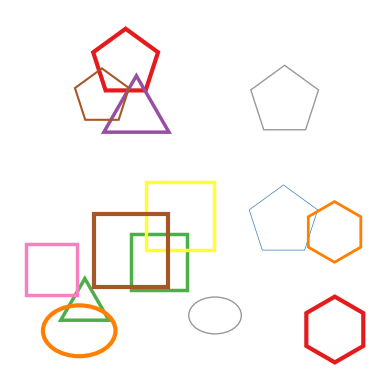[{"shape": "pentagon", "thickness": 3, "radius": 0.44, "center": [0.326, 0.837]}, {"shape": "hexagon", "thickness": 3, "radius": 0.43, "center": [0.87, 0.144]}, {"shape": "pentagon", "thickness": 0.5, "radius": 0.47, "center": [0.736, 0.426]}, {"shape": "square", "thickness": 2.5, "radius": 0.36, "center": [0.414, 0.319]}, {"shape": "triangle", "thickness": 2.5, "radius": 0.36, "center": [0.22, 0.204]}, {"shape": "triangle", "thickness": 2.5, "radius": 0.49, "center": [0.354, 0.706]}, {"shape": "hexagon", "thickness": 2, "radius": 0.39, "center": [0.869, 0.398]}, {"shape": "oval", "thickness": 3, "radius": 0.47, "center": [0.206, 0.141]}, {"shape": "square", "thickness": 2.5, "radius": 0.44, "center": [0.468, 0.438]}, {"shape": "square", "thickness": 3, "radius": 0.48, "center": [0.34, 0.349]}, {"shape": "pentagon", "thickness": 1.5, "radius": 0.37, "center": [0.265, 0.749]}, {"shape": "square", "thickness": 2.5, "radius": 0.33, "center": [0.134, 0.3]}, {"shape": "pentagon", "thickness": 1, "radius": 0.46, "center": [0.739, 0.738]}, {"shape": "oval", "thickness": 1, "radius": 0.34, "center": [0.559, 0.181]}]